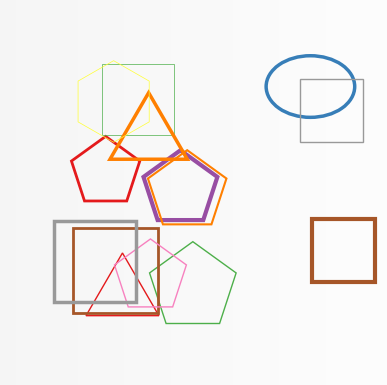[{"shape": "triangle", "thickness": 1, "radius": 0.54, "center": [0.316, 0.234]}, {"shape": "pentagon", "thickness": 2, "radius": 0.46, "center": [0.273, 0.553]}, {"shape": "oval", "thickness": 2.5, "radius": 0.57, "center": [0.801, 0.775]}, {"shape": "pentagon", "thickness": 1, "radius": 0.59, "center": [0.498, 0.255]}, {"shape": "square", "thickness": 0.5, "radius": 0.46, "center": [0.356, 0.742]}, {"shape": "pentagon", "thickness": 3, "radius": 0.5, "center": [0.466, 0.509]}, {"shape": "triangle", "thickness": 2.5, "radius": 0.58, "center": [0.384, 0.644]}, {"shape": "pentagon", "thickness": 1.5, "radius": 0.53, "center": [0.483, 0.503]}, {"shape": "hexagon", "thickness": 0.5, "radius": 0.53, "center": [0.293, 0.736]}, {"shape": "square", "thickness": 3, "radius": 0.41, "center": [0.886, 0.349]}, {"shape": "square", "thickness": 2, "radius": 0.55, "center": [0.298, 0.297]}, {"shape": "pentagon", "thickness": 1, "radius": 0.49, "center": [0.388, 0.282]}, {"shape": "square", "thickness": 1, "radius": 0.41, "center": [0.855, 0.713]}, {"shape": "square", "thickness": 2.5, "radius": 0.53, "center": [0.246, 0.321]}]